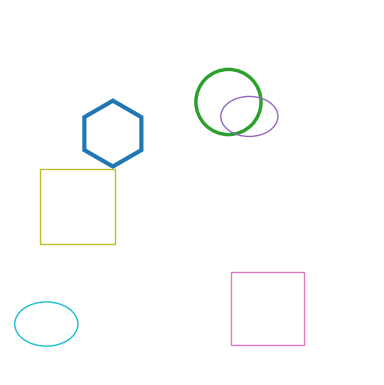[{"shape": "hexagon", "thickness": 3, "radius": 0.43, "center": [0.293, 0.653]}, {"shape": "circle", "thickness": 2.5, "radius": 0.42, "center": [0.593, 0.735]}, {"shape": "oval", "thickness": 1, "radius": 0.37, "center": [0.648, 0.698]}, {"shape": "square", "thickness": 1, "radius": 0.48, "center": [0.695, 0.199]}, {"shape": "square", "thickness": 1, "radius": 0.49, "center": [0.202, 0.463]}, {"shape": "oval", "thickness": 1, "radius": 0.41, "center": [0.12, 0.158]}]